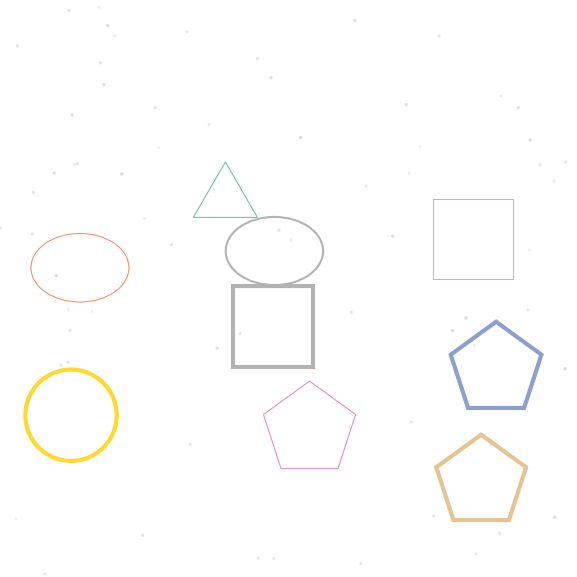[{"shape": "triangle", "thickness": 0.5, "radius": 0.32, "center": [0.39, 0.655]}, {"shape": "oval", "thickness": 0.5, "radius": 0.42, "center": [0.138, 0.536]}, {"shape": "pentagon", "thickness": 2, "radius": 0.41, "center": [0.859, 0.359]}, {"shape": "pentagon", "thickness": 0.5, "radius": 0.42, "center": [0.536, 0.255]}, {"shape": "square", "thickness": 0.5, "radius": 0.35, "center": [0.82, 0.585]}, {"shape": "circle", "thickness": 2, "radius": 0.4, "center": [0.123, 0.28]}, {"shape": "pentagon", "thickness": 2, "radius": 0.41, "center": [0.833, 0.165]}, {"shape": "square", "thickness": 2, "radius": 0.35, "center": [0.472, 0.434]}, {"shape": "oval", "thickness": 1, "radius": 0.42, "center": [0.475, 0.564]}]